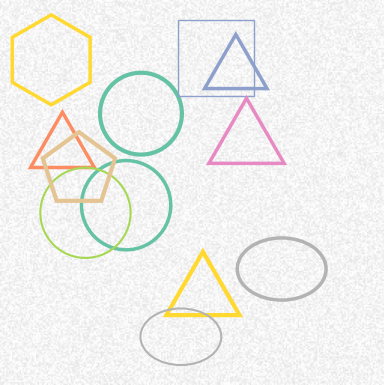[{"shape": "circle", "thickness": 2.5, "radius": 0.58, "center": [0.328, 0.467]}, {"shape": "circle", "thickness": 3, "radius": 0.53, "center": [0.366, 0.705]}, {"shape": "triangle", "thickness": 2.5, "radius": 0.48, "center": [0.162, 0.613]}, {"shape": "triangle", "thickness": 2.5, "radius": 0.47, "center": [0.613, 0.817]}, {"shape": "square", "thickness": 1, "radius": 0.49, "center": [0.56, 0.85]}, {"shape": "triangle", "thickness": 2.5, "radius": 0.56, "center": [0.64, 0.632]}, {"shape": "circle", "thickness": 1.5, "radius": 0.59, "center": [0.222, 0.447]}, {"shape": "hexagon", "thickness": 2.5, "radius": 0.58, "center": [0.133, 0.845]}, {"shape": "triangle", "thickness": 3, "radius": 0.55, "center": [0.527, 0.236]}, {"shape": "pentagon", "thickness": 3, "radius": 0.49, "center": [0.205, 0.558]}, {"shape": "oval", "thickness": 2.5, "radius": 0.58, "center": [0.732, 0.301]}, {"shape": "oval", "thickness": 1.5, "radius": 0.53, "center": [0.47, 0.125]}]